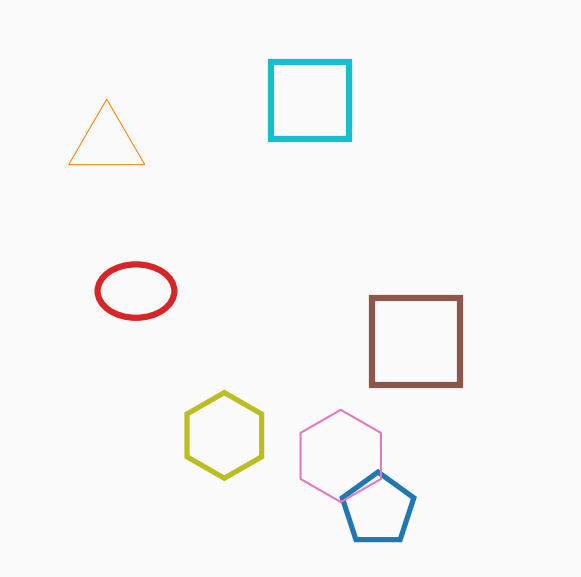[{"shape": "pentagon", "thickness": 2.5, "radius": 0.32, "center": [0.65, 0.117]}, {"shape": "triangle", "thickness": 0.5, "radius": 0.38, "center": [0.184, 0.752]}, {"shape": "oval", "thickness": 3, "radius": 0.33, "center": [0.234, 0.495]}, {"shape": "square", "thickness": 3, "radius": 0.38, "center": [0.716, 0.408]}, {"shape": "hexagon", "thickness": 1, "radius": 0.4, "center": [0.586, 0.21]}, {"shape": "hexagon", "thickness": 2.5, "radius": 0.37, "center": [0.386, 0.245]}, {"shape": "square", "thickness": 3, "radius": 0.33, "center": [0.534, 0.825]}]